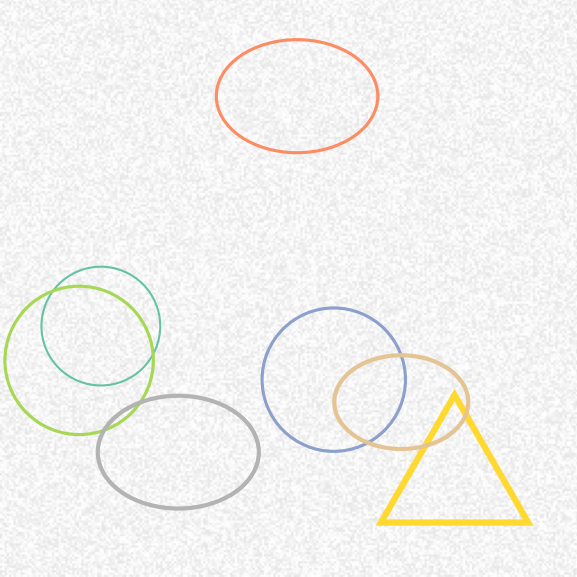[{"shape": "circle", "thickness": 1, "radius": 0.51, "center": [0.175, 0.434]}, {"shape": "oval", "thickness": 1.5, "radius": 0.7, "center": [0.514, 0.833]}, {"shape": "circle", "thickness": 1.5, "radius": 0.62, "center": [0.578, 0.342]}, {"shape": "circle", "thickness": 1.5, "radius": 0.64, "center": [0.137, 0.375]}, {"shape": "triangle", "thickness": 3, "radius": 0.74, "center": [0.787, 0.168]}, {"shape": "oval", "thickness": 2, "radius": 0.58, "center": [0.695, 0.303]}, {"shape": "oval", "thickness": 2, "radius": 0.7, "center": [0.309, 0.216]}]